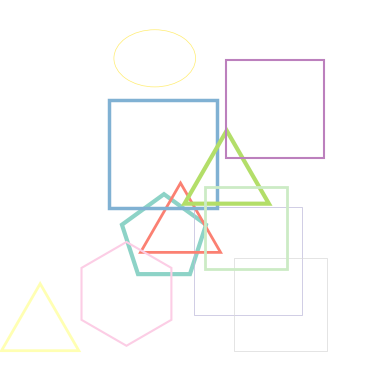[{"shape": "pentagon", "thickness": 3, "radius": 0.57, "center": [0.426, 0.381]}, {"shape": "triangle", "thickness": 2, "radius": 0.58, "center": [0.104, 0.147]}, {"shape": "square", "thickness": 0.5, "radius": 0.7, "center": [0.644, 0.322]}, {"shape": "triangle", "thickness": 2, "radius": 0.6, "center": [0.469, 0.405]}, {"shape": "square", "thickness": 2.5, "radius": 0.7, "center": [0.424, 0.599]}, {"shape": "triangle", "thickness": 3, "radius": 0.63, "center": [0.589, 0.534]}, {"shape": "hexagon", "thickness": 1.5, "radius": 0.67, "center": [0.328, 0.237]}, {"shape": "square", "thickness": 0.5, "radius": 0.6, "center": [0.729, 0.208]}, {"shape": "square", "thickness": 1.5, "radius": 0.64, "center": [0.715, 0.717]}, {"shape": "square", "thickness": 2, "radius": 0.54, "center": [0.638, 0.407]}, {"shape": "oval", "thickness": 0.5, "radius": 0.53, "center": [0.402, 0.849]}]